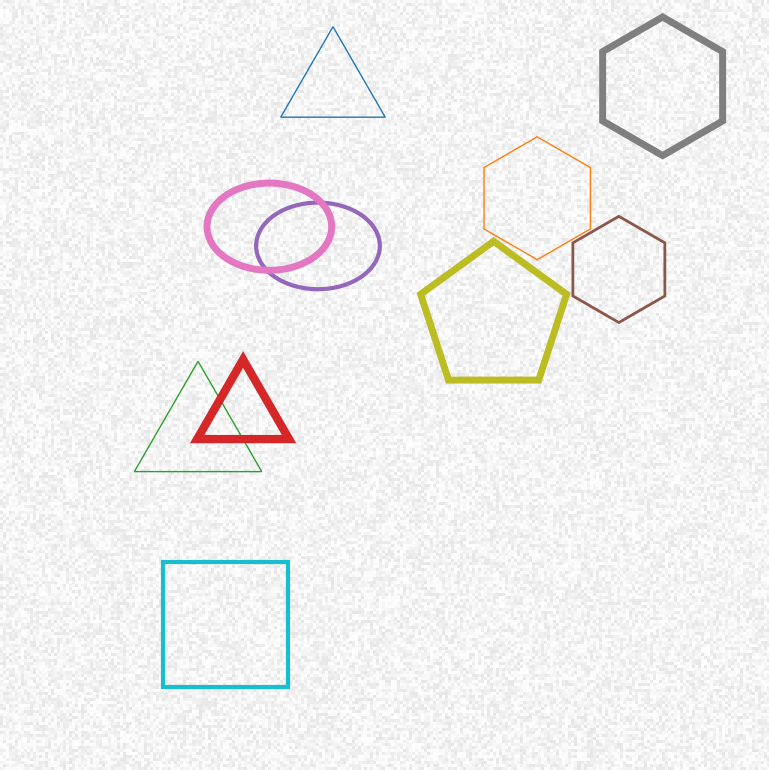[{"shape": "triangle", "thickness": 0.5, "radius": 0.39, "center": [0.432, 0.887]}, {"shape": "hexagon", "thickness": 0.5, "radius": 0.4, "center": [0.698, 0.743]}, {"shape": "triangle", "thickness": 0.5, "radius": 0.48, "center": [0.257, 0.435]}, {"shape": "triangle", "thickness": 3, "radius": 0.34, "center": [0.316, 0.464]}, {"shape": "oval", "thickness": 1.5, "radius": 0.4, "center": [0.413, 0.681]}, {"shape": "hexagon", "thickness": 1, "radius": 0.34, "center": [0.804, 0.65]}, {"shape": "oval", "thickness": 2.5, "radius": 0.4, "center": [0.35, 0.706]}, {"shape": "hexagon", "thickness": 2.5, "radius": 0.45, "center": [0.861, 0.888]}, {"shape": "pentagon", "thickness": 2.5, "radius": 0.5, "center": [0.641, 0.587]}, {"shape": "square", "thickness": 1.5, "radius": 0.41, "center": [0.293, 0.189]}]